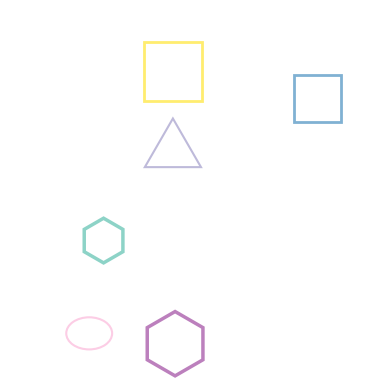[{"shape": "hexagon", "thickness": 2.5, "radius": 0.29, "center": [0.269, 0.375]}, {"shape": "triangle", "thickness": 1.5, "radius": 0.42, "center": [0.449, 0.608]}, {"shape": "square", "thickness": 2, "radius": 0.3, "center": [0.826, 0.744]}, {"shape": "oval", "thickness": 1.5, "radius": 0.3, "center": [0.232, 0.134]}, {"shape": "hexagon", "thickness": 2.5, "radius": 0.42, "center": [0.455, 0.107]}, {"shape": "square", "thickness": 2, "radius": 0.38, "center": [0.449, 0.814]}]